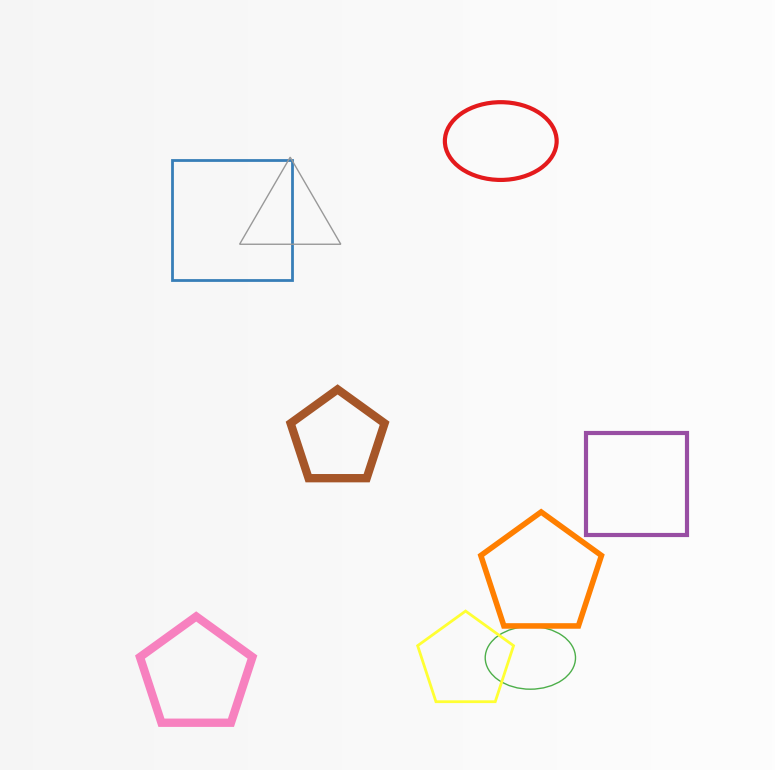[{"shape": "oval", "thickness": 1.5, "radius": 0.36, "center": [0.646, 0.817]}, {"shape": "square", "thickness": 1, "radius": 0.39, "center": [0.3, 0.714]}, {"shape": "oval", "thickness": 0.5, "radius": 0.29, "center": [0.684, 0.146]}, {"shape": "square", "thickness": 1.5, "radius": 0.33, "center": [0.821, 0.371]}, {"shape": "pentagon", "thickness": 2, "radius": 0.41, "center": [0.698, 0.253]}, {"shape": "pentagon", "thickness": 1, "radius": 0.33, "center": [0.601, 0.141]}, {"shape": "pentagon", "thickness": 3, "radius": 0.32, "center": [0.436, 0.431]}, {"shape": "pentagon", "thickness": 3, "radius": 0.38, "center": [0.253, 0.123]}, {"shape": "triangle", "thickness": 0.5, "radius": 0.38, "center": [0.374, 0.72]}]